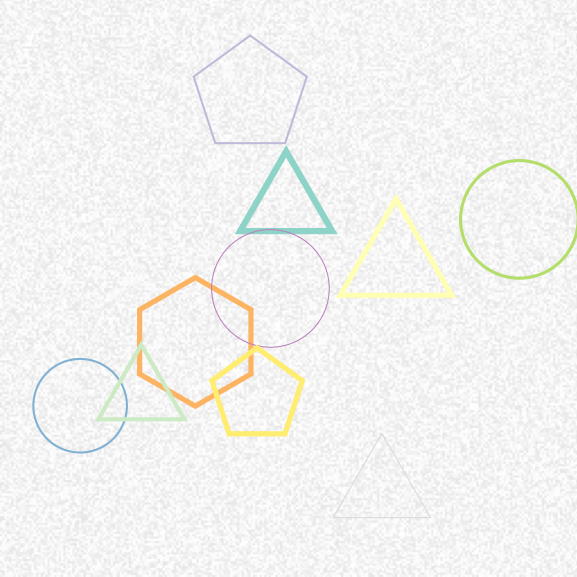[{"shape": "triangle", "thickness": 3, "radius": 0.46, "center": [0.496, 0.645]}, {"shape": "triangle", "thickness": 2.5, "radius": 0.56, "center": [0.686, 0.543]}, {"shape": "pentagon", "thickness": 1, "radius": 0.52, "center": [0.433, 0.835]}, {"shape": "circle", "thickness": 1, "radius": 0.41, "center": [0.139, 0.297]}, {"shape": "hexagon", "thickness": 2.5, "radius": 0.56, "center": [0.338, 0.407]}, {"shape": "circle", "thickness": 1.5, "radius": 0.51, "center": [0.899, 0.619]}, {"shape": "triangle", "thickness": 0.5, "radius": 0.49, "center": [0.661, 0.151]}, {"shape": "circle", "thickness": 0.5, "radius": 0.51, "center": [0.468, 0.5]}, {"shape": "triangle", "thickness": 2, "radius": 0.43, "center": [0.245, 0.316]}, {"shape": "pentagon", "thickness": 2.5, "radius": 0.41, "center": [0.445, 0.315]}]